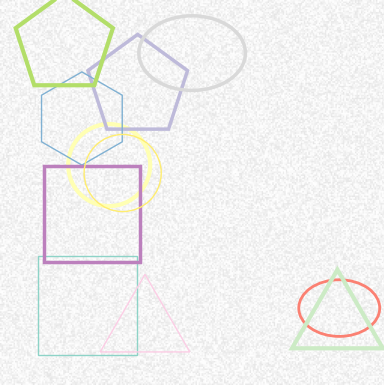[{"shape": "square", "thickness": 1, "radius": 0.64, "center": [0.227, 0.206]}, {"shape": "circle", "thickness": 3, "radius": 0.53, "center": [0.284, 0.571]}, {"shape": "pentagon", "thickness": 2.5, "radius": 0.68, "center": [0.358, 0.775]}, {"shape": "oval", "thickness": 2, "radius": 0.53, "center": [0.881, 0.2]}, {"shape": "hexagon", "thickness": 1, "radius": 0.61, "center": [0.213, 0.692]}, {"shape": "pentagon", "thickness": 3, "radius": 0.66, "center": [0.167, 0.886]}, {"shape": "triangle", "thickness": 1, "radius": 0.67, "center": [0.377, 0.153]}, {"shape": "oval", "thickness": 2.5, "radius": 0.69, "center": [0.499, 0.862]}, {"shape": "square", "thickness": 2.5, "radius": 0.62, "center": [0.24, 0.444]}, {"shape": "triangle", "thickness": 3, "radius": 0.68, "center": [0.876, 0.163]}, {"shape": "circle", "thickness": 1, "radius": 0.5, "center": [0.319, 0.551]}]